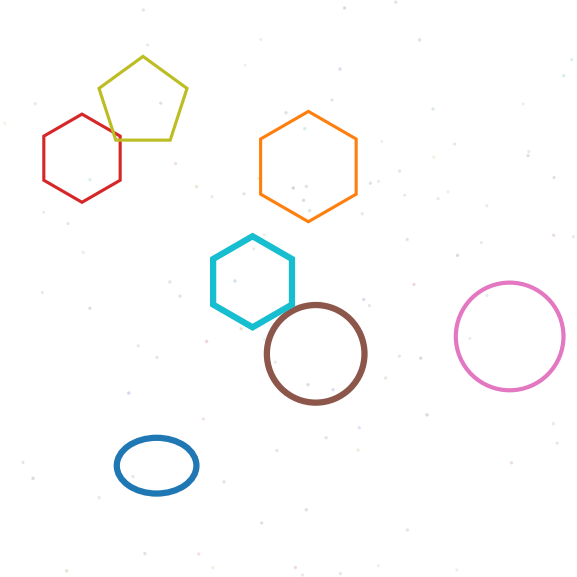[{"shape": "oval", "thickness": 3, "radius": 0.34, "center": [0.271, 0.193]}, {"shape": "hexagon", "thickness": 1.5, "radius": 0.48, "center": [0.534, 0.711]}, {"shape": "hexagon", "thickness": 1.5, "radius": 0.38, "center": [0.142, 0.725]}, {"shape": "circle", "thickness": 3, "radius": 0.42, "center": [0.547, 0.386]}, {"shape": "circle", "thickness": 2, "radius": 0.47, "center": [0.883, 0.417]}, {"shape": "pentagon", "thickness": 1.5, "radius": 0.4, "center": [0.248, 0.821]}, {"shape": "hexagon", "thickness": 3, "radius": 0.39, "center": [0.437, 0.511]}]